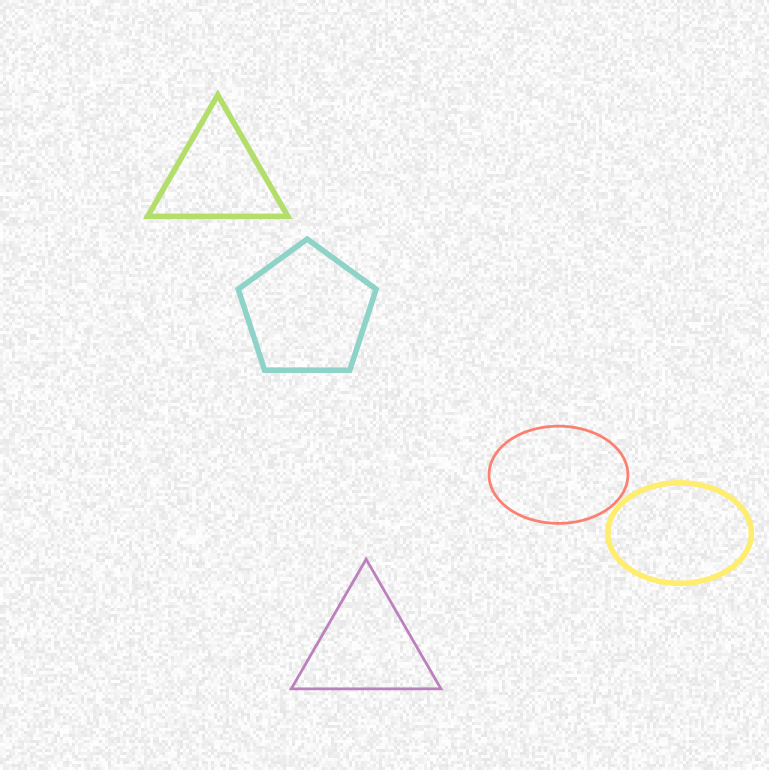[{"shape": "pentagon", "thickness": 2, "radius": 0.47, "center": [0.399, 0.595]}, {"shape": "oval", "thickness": 1, "radius": 0.45, "center": [0.725, 0.383]}, {"shape": "triangle", "thickness": 2, "radius": 0.53, "center": [0.283, 0.772]}, {"shape": "triangle", "thickness": 1, "radius": 0.56, "center": [0.475, 0.162]}, {"shape": "oval", "thickness": 2, "radius": 0.47, "center": [0.883, 0.308]}]